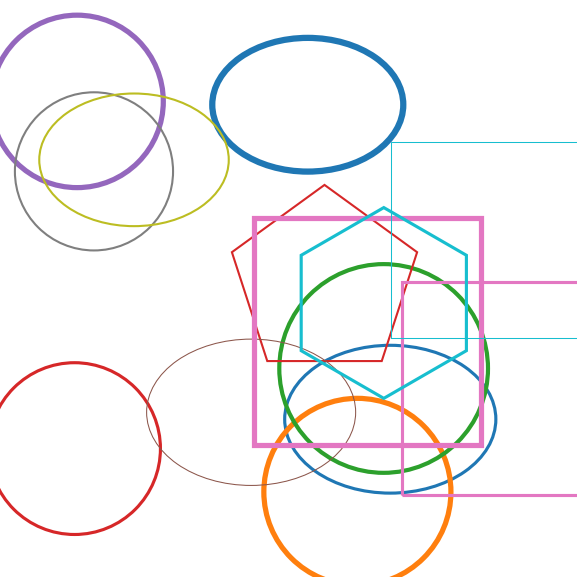[{"shape": "oval", "thickness": 3, "radius": 0.83, "center": [0.533, 0.818]}, {"shape": "oval", "thickness": 1.5, "radius": 0.91, "center": [0.676, 0.273]}, {"shape": "circle", "thickness": 2.5, "radius": 0.81, "center": [0.619, 0.147]}, {"shape": "circle", "thickness": 2, "radius": 0.9, "center": [0.664, 0.361]}, {"shape": "circle", "thickness": 1.5, "radius": 0.74, "center": [0.129, 0.222]}, {"shape": "pentagon", "thickness": 1, "radius": 0.84, "center": [0.562, 0.51]}, {"shape": "circle", "thickness": 2.5, "radius": 0.75, "center": [0.133, 0.824]}, {"shape": "oval", "thickness": 0.5, "radius": 0.9, "center": [0.435, 0.285]}, {"shape": "square", "thickness": 2.5, "radius": 0.98, "center": [0.636, 0.425]}, {"shape": "square", "thickness": 1.5, "radius": 0.92, "center": [0.88, 0.327]}, {"shape": "circle", "thickness": 1, "radius": 0.68, "center": [0.163, 0.702]}, {"shape": "oval", "thickness": 1, "radius": 0.82, "center": [0.232, 0.722]}, {"shape": "hexagon", "thickness": 1.5, "radius": 0.83, "center": [0.665, 0.475]}, {"shape": "square", "thickness": 0.5, "radius": 0.85, "center": [0.847, 0.584]}]